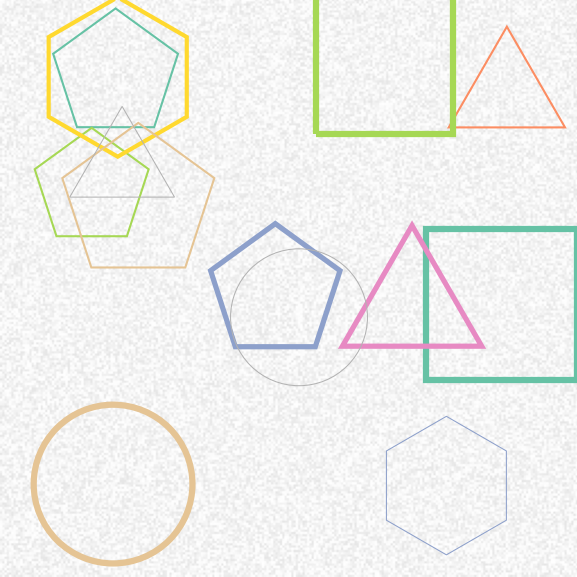[{"shape": "square", "thickness": 3, "radius": 0.65, "center": [0.869, 0.472]}, {"shape": "pentagon", "thickness": 1, "radius": 0.57, "center": [0.2, 0.871]}, {"shape": "triangle", "thickness": 1, "radius": 0.58, "center": [0.878, 0.837]}, {"shape": "pentagon", "thickness": 2.5, "radius": 0.59, "center": [0.477, 0.494]}, {"shape": "hexagon", "thickness": 0.5, "radius": 0.6, "center": [0.773, 0.158]}, {"shape": "triangle", "thickness": 2.5, "radius": 0.7, "center": [0.714, 0.469]}, {"shape": "square", "thickness": 3, "radius": 0.59, "center": [0.666, 0.885]}, {"shape": "pentagon", "thickness": 1, "radius": 0.52, "center": [0.159, 0.674]}, {"shape": "hexagon", "thickness": 2, "radius": 0.69, "center": [0.204, 0.866]}, {"shape": "circle", "thickness": 3, "radius": 0.69, "center": [0.196, 0.161]}, {"shape": "pentagon", "thickness": 1, "radius": 0.69, "center": [0.239, 0.648]}, {"shape": "triangle", "thickness": 0.5, "radius": 0.52, "center": [0.211, 0.71]}, {"shape": "circle", "thickness": 0.5, "radius": 0.59, "center": [0.518, 0.45]}]